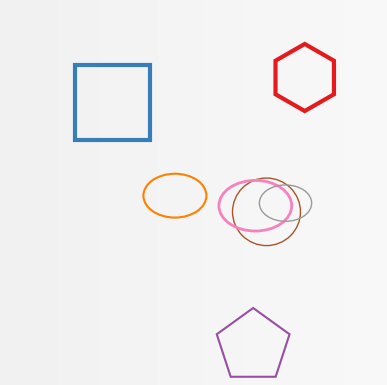[{"shape": "hexagon", "thickness": 3, "radius": 0.44, "center": [0.786, 0.799]}, {"shape": "square", "thickness": 3, "radius": 0.48, "center": [0.291, 0.734]}, {"shape": "pentagon", "thickness": 1.5, "radius": 0.49, "center": [0.653, 0.101]}, {"shape": "oval", "thickness": 1.5, "radius": 0.41, "center": [0.451, 0.492]}, {"shape": "circle", "thickness": 1, "radius": 0.44, "center": [0.688, 0.45]}, {"shape": "oval", "thickness": 2, "radius": 0.47, "center": [0.659, 0.466]}, {"shape": "oval", "thickness": 1, "radius": 0.34, "center": [0.737, 0.472]}]